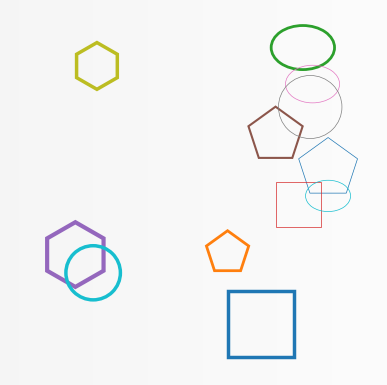[{"shape": "pentagon", "thickness": 0.5, "radius": 0.4, "center": [0.847, 0.563]}, {"shape": "square", "thickness": 2.5, "radius": 0.43, "center": [0.674, 0.158]}, {"shape": "pentagon", "thickness": 2, "radius": 0.29, "center": [0.587, 0.343]}, {"shape": "oval", "thickness": 2, "radius": 0.41, "center": [0.782, 0.876]}, {"shape": "square", "thickness": 0.5, "radius": 0.29, "center": [0.77, 0.469]}, {"shape": "hexagon", "thickness": 3, "radius": 0.42, "center": [0.194, 0.339]}, {"shape": "pentagon", "thickness": 1.5, "radius": 0.37, "center": [0.711, 0.649]}, {"shape": "oval", "thickness": 0.5, "radius": 0.35, "center": [0.807, 0.782]}, {"shape": "circle", "thickness": 0.5, "radius": 0.41, "center": [0.801, 0.722]}, {"shape": "hexagon", "thickness": 2.5, "radius": 0.3, "center": [0.25, 0.829]}, {"shape": "circle", "thickness": 2.5, "radius": 0.35, "center": [0.24, 0.291]}, {"shape": "oval", "thickness": 0.5, "radius": 0.29, "center": [0.847, 0.491]}]